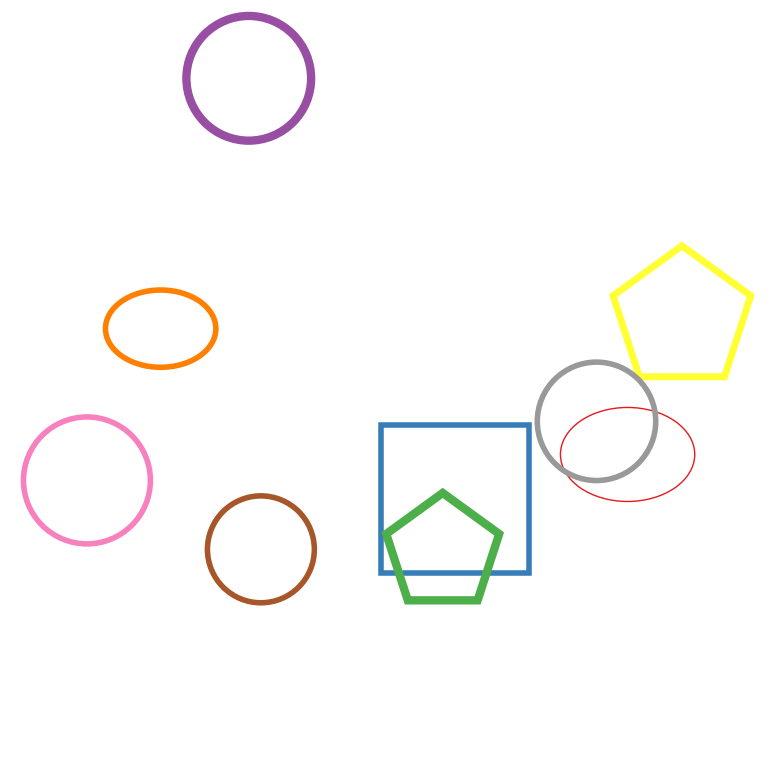[{"shape": "oval", "thickness": 0.5, "radius": 0.44, "center": [0.815, 0.41]}, {"shape": "square", "thickness": 2, "radius": 0.48, "center": [0.59, 0.353]}, {"shape": "pentagon", "thickness": 3, "radius": 0.39, "center": [0.575, 0.283]}, {"shape": "circle", "thickness": 3, "radius": 0.4, "center": [0.323, 0.898]}, {"shape": "oval", "thickness": 2, "radius": 0.36, "center": [0.209, 0.573]}, {"shape": "pentagon", "thickness": 2.5, "radius": 0.47, "center": [0.886, 0.587]}, {"shape": "circle", "thickness": 2, "radius": 0.35, "center": [0.339, 0.287]}, {"shape": "circle", "thickness": 2, "radius": 0.41, "center": [0.113, 0.376]}, {"shape": "circle", "thickness": 2, "radius": 0.38, "center": [0.775, 0.453]}]